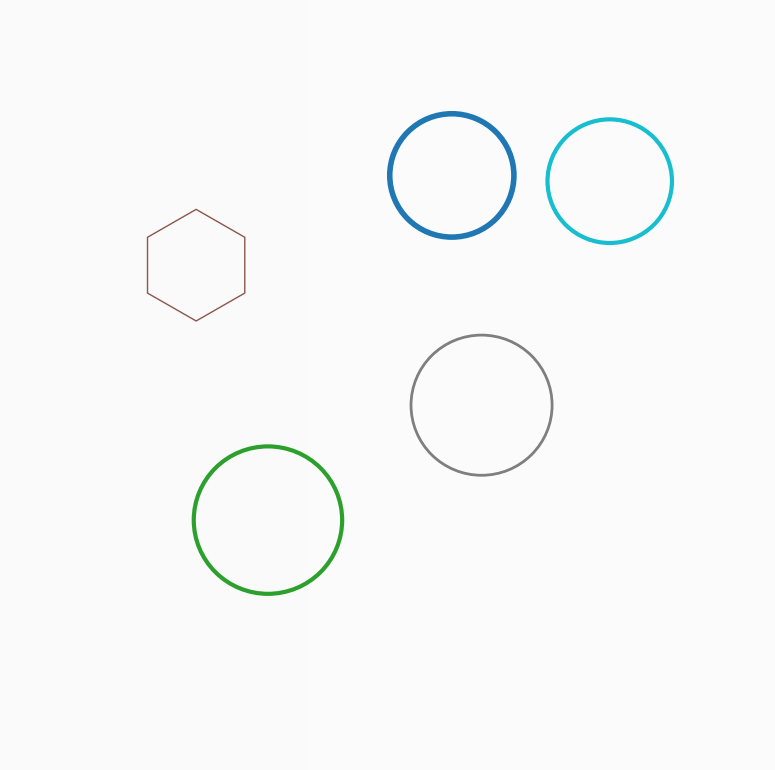[{"shape": "circle", "thickness": 2, "radius": 0.4, "center": [0.583, 0.772]}, {"shape": "circle", "thickness": 1.5, "radius": 0.48, "center": [0.346, 0.325]}, {"shape": "hexagon", "thickness": 0.5, "radius": 0.36, "center": [0.253, 0.656]}, {"shape": "circle", "thickness": 1, "radius": 0.46, "center": [0.621, 0.474]}, {"shape": "circle", "thickness": 1.5, "radius": 0.4, "center": [0.787, 0.765]}]